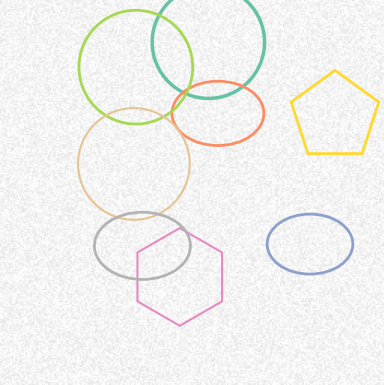[{"shape": "circle", "thickness": 2.5, "radius": 0.73, "center": [0.541, 0.89]}, {"shape": "oval", "thickness": 2, "radius": 0.6, "center": [0.566, 0.706]}, {"shape": "oval", "thickness": 2, "radius": 0.56, "center": [0.805, 0.366]}, {"shape": "hexagon", "thickness": 1.5, "radius": 0.63, "center": [0.467, 0.281]}, {"shape": "circle", "thickness": 2, "radius": 0.74, "center": [0.353, 0.826]}, {"shape": "pentagon", "thickness": 2, "radius": 0.6, "center": [0.87, 0.698]}, {"shape": "circle", "thickness": 1.5, "radius": 0.73, "center": [0.348, 0.574]}, {"shape": "oval", "thickness": 2, "radius": 0.62, "center": [0.37, 0.361]}]